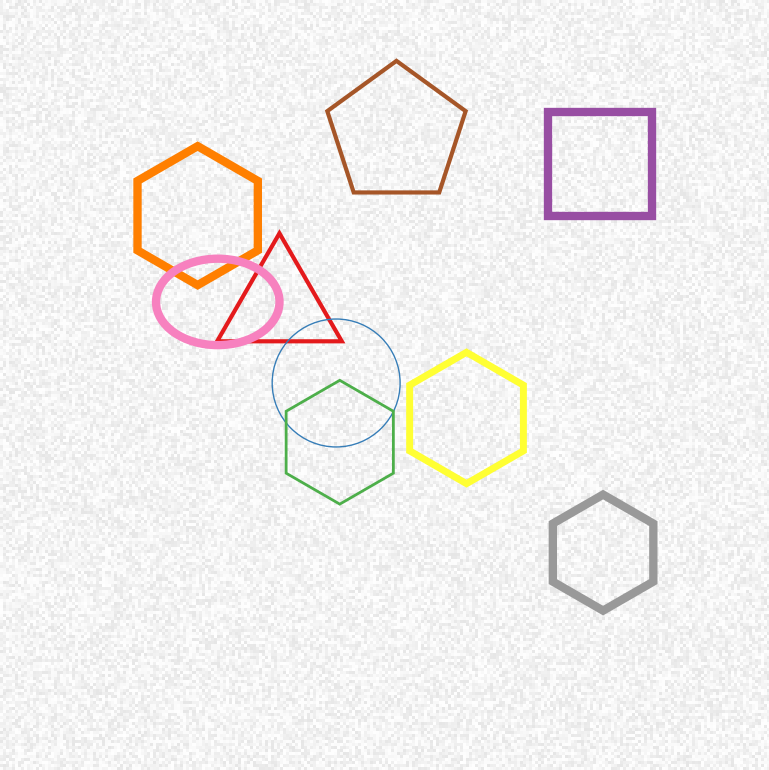[{"shape": "triangle", "thickness": 1.5, "radius": 0.47, "center": [0.363, 0.604]}, {"shape": "circle", "thickness": 0.5, "radius": 0.42, "center": [0.437, 0.503]}, {"shape": "hexagon", "thickness": 1, "radius": 0.4, "center": [0.441, 0.426]}, {"shape": "square", "thickness": 3, "radius": 0.34, "center": [0.779, 0.787]}, {"shape": "hexagon", "thickness": 3, "radius": 0.45, "center": [0.257, 0.72]}, {"shape": "hexagon", "thickness": 2.5, "radius": 0.43, "center": [0.606, 0.457]}, {"shape": "pentagon", "thickness": 1.5, "radius": 0.47, "center": [0.515, 0.826]}, {"shape": "oval", "thickness": 3, "radius": 0.4, "center": [0.283, 0.608]}, {"shape": "hexagon", "thickness": 3, "radius": 0.38, "center": [0.783, 0.282]}]